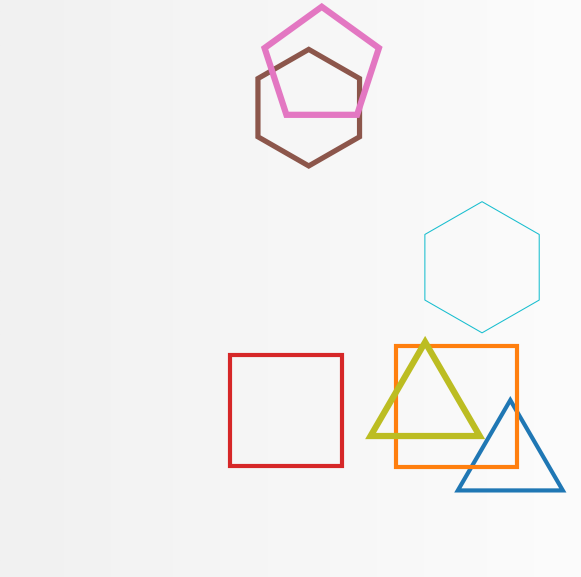[{"shape": "triangle", "thickness": 2, "radius": 0.52, "center": [0.878, 0.202]}, {"shape": "square", "thickness": 2, "radius": 0.52, "center": [0.786, 0.295]}, {"shape": "square", "thickness": 2, "radius": 0.48, "center": [0.492, 0.289]}, {"shape": "hexagon", "thickness": 2.5, "radius": 0.5, "center": [0.531, 0.813]}, {"shape": "pentagon", "thickness": 3, "radius": 0.52, "center": [0.554, 0.884]}, {"shape": "triangle", "thickness": 3, "radius": 0.54, "center": [0.731, 0.298]}, {"shape": "hexagon", "thickness": 0.5, "radius": 0.57, "center": [0.829, 0.536]}]